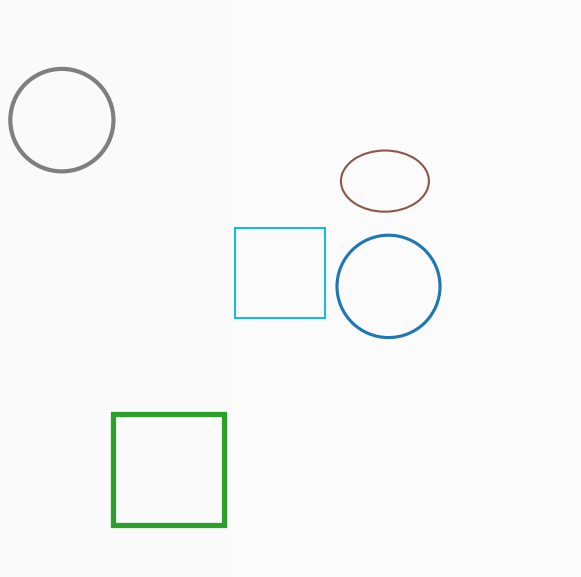[{"shape": "circle", "thickness": 1.5, "radius": 0.44, "center": [0.668, 0.503]}, {"shape": "square", "thickness": 2.5, "radius": 0.48, "center": [0.29, 0.186]}, {"shape": "oval", "thickness": 1, "radius": 0.38, "center": [0.662, 0.686]}, {"shape": "circle", "thickness": 2, "radius": 0.44, "center": [0.106, 0.791]}, {"shape": "square", "thickness": 1, "radius": 0.39, "center": [0.481, 0.527]}]